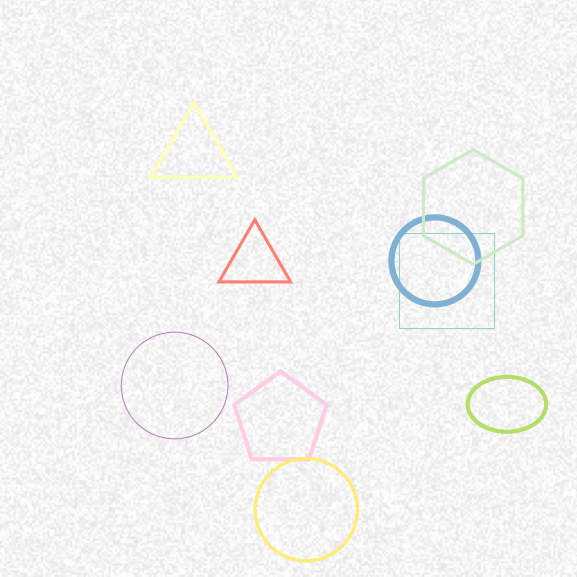[{"shape": "square", "thickness": 0.5, "radius": 0.41, "center": [0.773, 0.513]}, {"shape": "triangle", "thickness": 1.5, "radius": 0.43, "center": [0.336, 0.735]}, {"shape": "triangle", "thickness": 1.5, "radius": 0.36, "center": [0.441, 0.547]}, {"shape": "circle", "thickness": 3, "radius": 0.38, "center": [0.753, 0.547]}, {"shape": "oval", "thickness": 2, "radius": 0.34, "center": [0.878, 0.299]}, {"shape": "pentagon", "thickness": 2, "radius": 0.42, "center": [0.486, 0.272]}, {"shape": "circle", "thickness": 0.5, "radius": 0.46, "center": [0.302, 0.332]}, {"shape": "hexagon", "thickness": 1.5, "radius": 0.5, "center": [0.819, 0.641]}, {"shape": "circle", "thickness": 1.5, "radius": 0.44, "center": [0.53, 0.117]}]